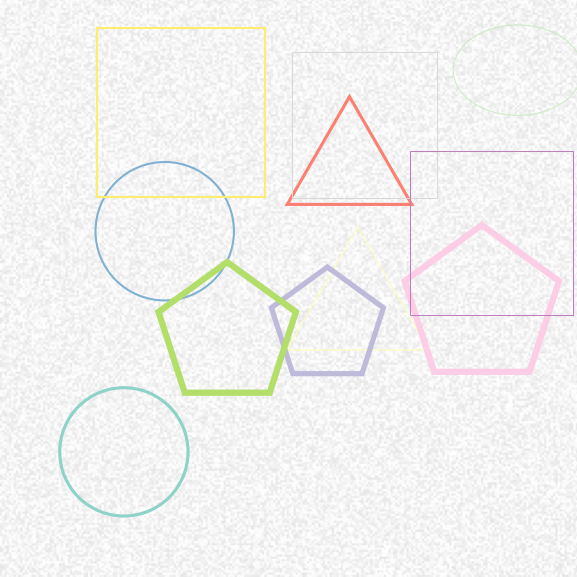[{"shape": "circle", "thickness": 1.5, "radius": 0.56, "center": [0.215, 0.217]}, {"shape": "triangle", "thickness": 0.5, "radius": 0.71, "center": [0.619, 0.464]}, {"shape": "pentagon", "thickness": 2.5, "radius": 0.51, "center": [0.567, 0.435]}, {"shape": "triangle", "thickness": 1.5, "radius": 0.62, "center": [0.605, 0.707]}, {"shape": "circle", "thickness": 1, "radius": 0.6, "center": [0.285, 0.599]}, {"shape": "pentagon", "thickness": 3, "radius": 0.63, "center": [0.393, 0.42]}, {"shape": "pentagon", "thickness": 3, "radius": 0.7, "center": [0.834, 0.469]}, {"shape": "square", "thickness": 0.5, "radius": 0.63, "center": [0.631, 0.783]}, {"shape": "square", "thickness": 0.5, "radius": 0.71, "center": [0.851, 0.596]}, {"shape": "oval", "thickness": 0.5, "radius": 0.56, "center": [0.896, 0.878]}, {"shape": "square", "thickness": 1, "radius": 0.73, "center": [0.313, 0.805]}]